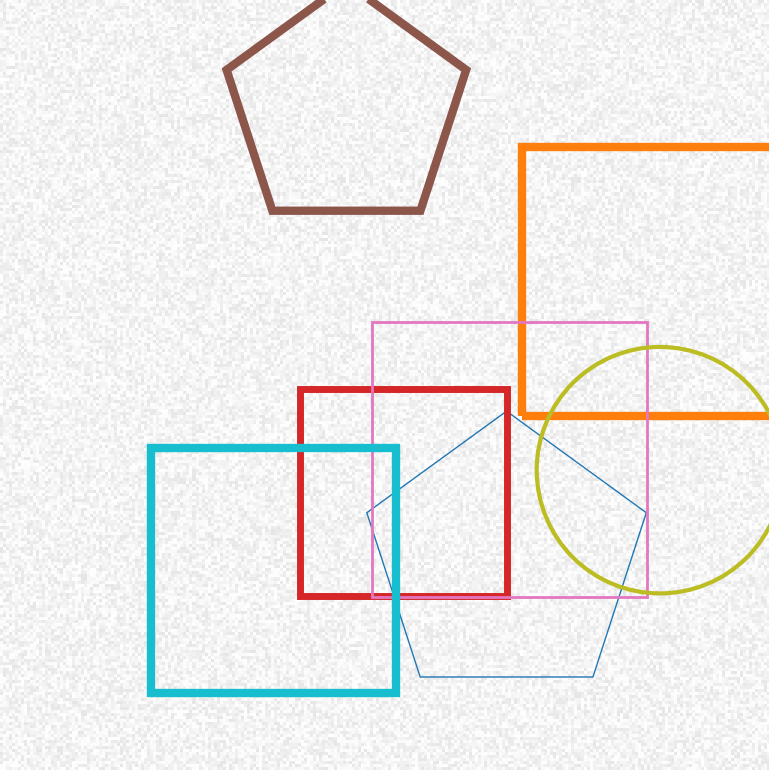[{"shape": "pentagon", "thickness": 0.5, "radius": 0.95, "center": [0.658, 0.275]}, {"shape": "square", "thickness": 3, "radius": 0.87, "center": [0.853, 0.634]}, {"shape": "square", "thickness": 2.5, "radius": 0.67, "center": [0.524, 0.36]}, {"shape": "pentagon", "thickness": 3, "radius": 0.82, "center": [0.45, 0.859]}, {"shape": "square", "thickness": 1, "radius": 0.89, "center": [0.662, 0.403]}, {"shape": "circle", "thickness": 1.5, "radius": 0.8, "center": [0.857, 0.389]}, {"shape": "square", "thickness": 3, "radius": 0.8, "center": [0.355, 0.26]}]